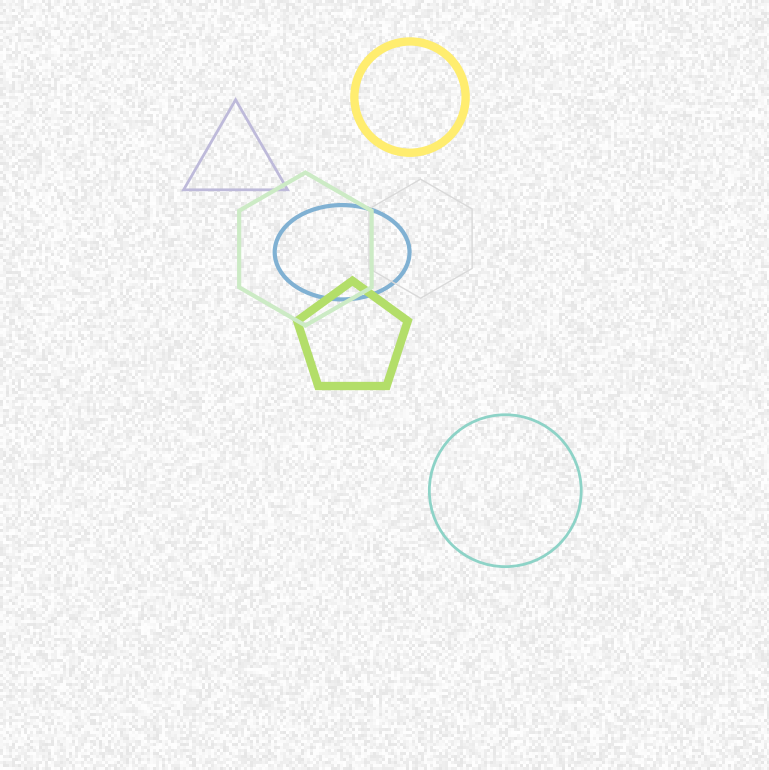[{"shape": "circle", "thickness": 1, "radius": 0.49, "center": [0.656, 0.363]}, {"shape": "triangle", "thickness": 1, "radius": 0.39, "center": [0.306, 0.792]}, {"shape": "oval", "thickness": 1.5, "radius": 0.44, "center": [0.444, 0.672]}, {"shape": "pentagon", "thickness": 3, "radius": 0.38, "center": [0.458, 0.56]}, {"shape": "hexagon", "thickness": 0.5, "radius": 0.39, "center": [0.546, 0.69]}, {"shape": "hexagon", "thickness": 1.5, "radius": 0.5, "center": [0.397, 0.677]}, {"shape": "circle", "thickness": 3, "radius": 0.36, "center": [0.532, 0.874]}]